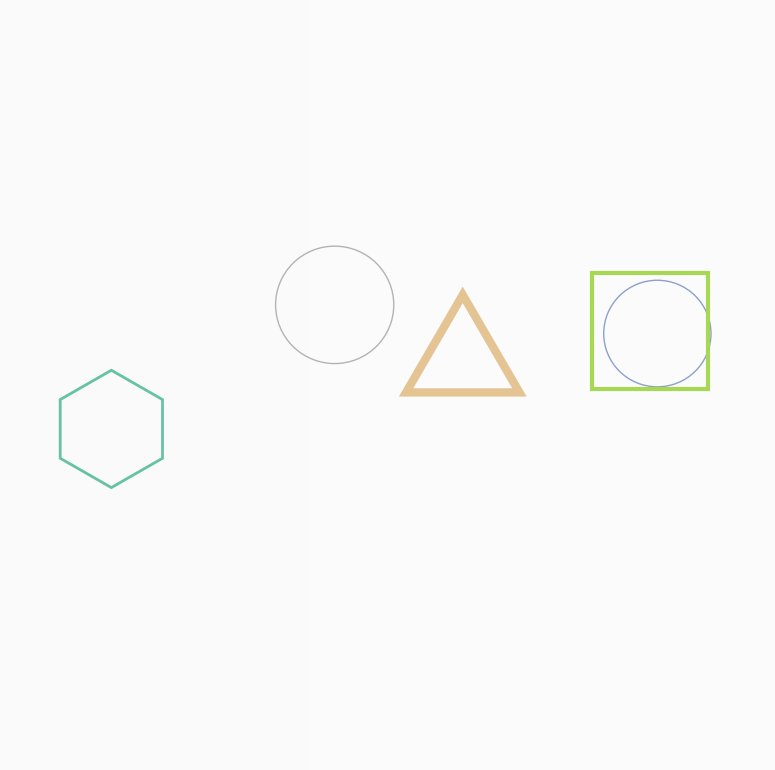[{"shape": "hexagon", "thickness": 1, "radius": 0.38, "center": [0.144, 0.443]}, {"shape": "circle", "thickness": 0.5, "radius": 0.35, "center": [0.848, 0.567]}, {"shape": "square", "thickness": 1.5, "radius": 0.37, "center": [0.839, 0.57]}, {"shape": "triangle", "thickness": 3, "radius": 0.42, "center": [0.597, 0.533]}, {"shape": "circle", "thickness": 0.5, "radius": 0.38, "center": [0.432, 0.604]}]